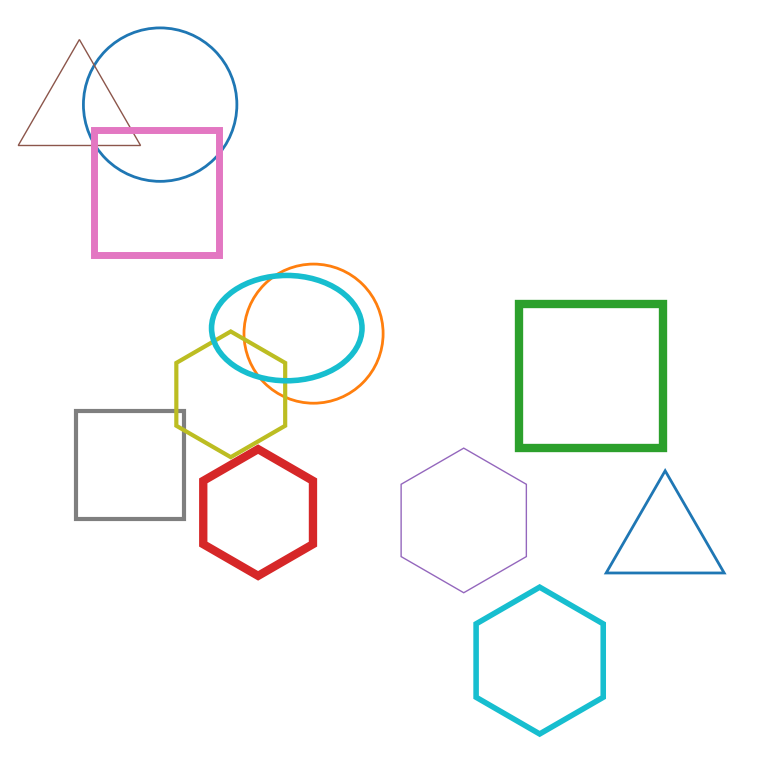[{"shape": "triangle", "thickness": 1, "radius": 0.44, "center": [0.864, 0.3]}, {"shape": "circle", "thickness": 1, "radius": 0.5, "center": [0.208, 0.864]}, {"shape": "circle", "thickness": 1, "radius": 0.45, "center": [0.407, 0.567]}, {"shape": "square", "thickness": 3, "radius": 0.47, "center": [0.767, 0.512]}, {"shape": "hexagon", "thickness": 3, "radius": 0.41, "center": [0.335, 0.334]}, {"shape": "hexagon", "thickness": 0.5, "radius": 0.47, "center": [0.602, 0.324]}, {"shape": "triangle", "thickness": 0.5, "radius": 0.46, "center": [0.103, 0.857]}, {"shape": "square", "thickness": 2.5, "radius": 0.41, "center": [0.203, 0.75]}, {"shape": "square", "thickness": 1.5, "radius": 0.35, "center": [0.169, 0.396]}, {"shape": "hexagon", "thickness": 1.5, "radius": 0.41, "center": [0.3, 0.488]}, {"shape": "oval", "thickness": 2, "radius": 0.49, "center": [0.372, 0.574]}, {"shape": "hexagon", "thickness": 2, "radius": 0.48, "center": [0.701, 0.142]}]